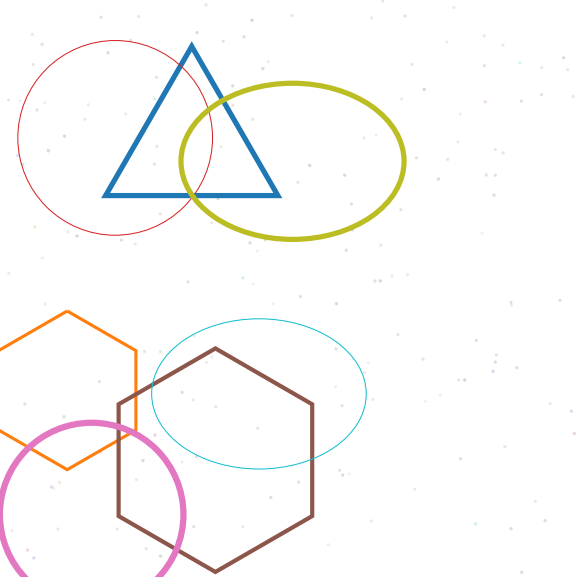[{"shape": "triangle", "thickness": 2.5, "radius": 0.86, "center": [0.332, 0.747]}, {"shape": "hexagon", "thickness": 1.5, "radius": 0.69, "center": [0.116, 0.323]}, {"shape": "circle", "thickness": 0.5, "radius": 0.84, "center": [0.199, 0.76]}, {"shape": "hexagon", "thickness": 2, "radius": 0.97, "center": [0.373, 0.202]}, {"shape": "circle", "thickness": 3, "radius": 0.79, "center": [0.159, 0.108]}, {"shape": "oval", "thickness": 2.5, "radius": 0.97, "center": [0.507, 0.72]}, {"shape": "oval", "thickness": 0.5, "radius": 0.93, "center": [0.448, 0.317]}]